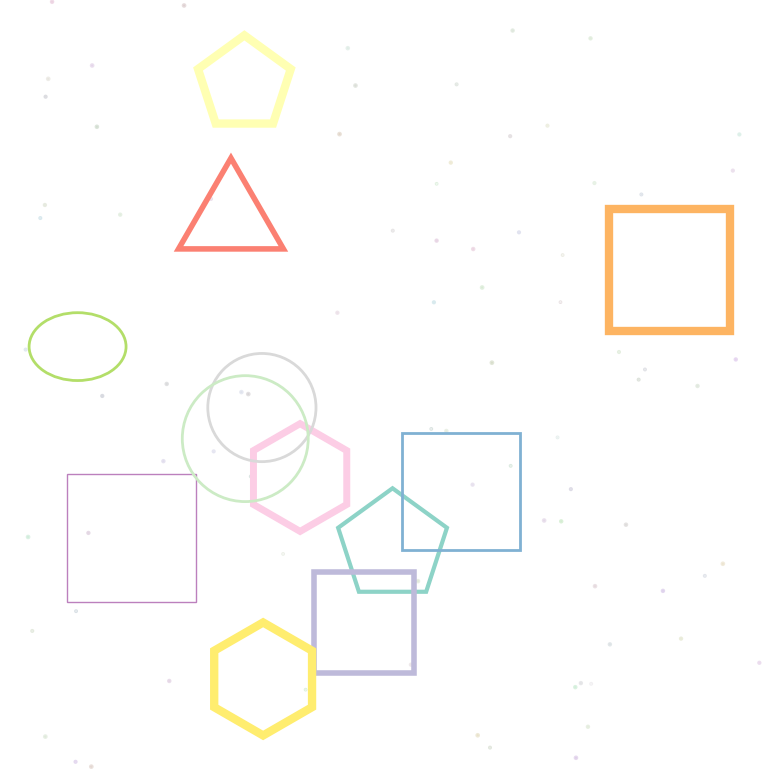[{"shape": "pentagon", "thickness": 1.5, "radius": 0.37, "center": [0.51, 0.292]}, {"shape": "pentagon", "thickness": 3, "radius": 0.32, "center": [0.317, 0.891]}, {"shape": "square", "thickness": 2, "radius": 0.33, "center": [0.473, 0.192]}, {"shape": "triangle", "thickness": 2, "radius": 0.39, "center": [0.3, 0.716]}, {"shape": "square", "thickness": 1, "radius": 0.38, "center": [0.599, 0.362]}, {"shape": "square", "thickness": 3, "radius": 0.39, "center": [0.87, 0.649]}, {"shape": "oval", "thickness": 1, "radius": 0.31, "center": [0.101, 0.55]}, {"shape": "hexagon", "thickness": 2.5, "radius": 0.35, "center": [0.39, 0.38]}, {"shape": "circle", "thickness": 1, "radius": 0.35, "center": [0.34, 0.471]}, {"shape": "square", "thickness": 0.5, "radius": 0.42, "center": [0.171, 0.301]}, {"shape": "circle", "thickness": 1, "radius": 0.41, "center": [0.319, 0.43]}, {"shape": "hexagon", "thickness": 3, "radius": 0.37, "center": [0.342, 0.118]}]